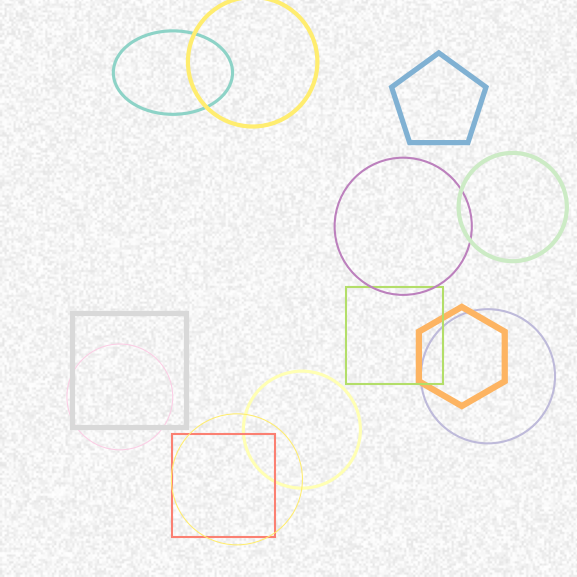[{"shape": "oval", "thickness": 1.5, "radius": 0.52, "center": [0.299, 0.873]}, {"shape": "circle", "thickness": 1.5, "radius": 0.51, "center": [0.523, 0.255]}, {"shape": "circle", "thickness": 1, "radius": 0.58, "center": [0.845, 0.348]}, {"shape": "square", "thickness": 1, "radius": 0.45, "center": [0.387, 0.159]}, {"shape": "pentagon", "thickness": 2.5, "radius": 0.43, "center": [0.76, 0.822]}, {"shape": "hexagon", "thickness": 3, "radius": 0.43, "center": [0.8, 0.382]}, {"shape": "square", "thickness": 1, "radius": 0.42, "center": [0.683, 0.418]}, {"shape": "circle", "thickness": 0.5, "radius": 0.46, "center": [0.207, 0.312]}, {"shape": "square", "thickness": 2.5, "radius": 0.5, "center": [0.224, 0.358]}, {"shape": "circle", "thickness": 1, "radius": 0.59, "center": [0.698, 0.607]}, {"shape": "circle", "thickness": 2, "radius": 0.47, "center": [0.888, 0.641]}, {"shape": "circle", "thickness": 2, "radius": 0.56, "center": [0.438, 0.892]}, {"shape": "circle", "thickness": 0.5, "radius": 0.57, "center": [0.41, 0.169]}]